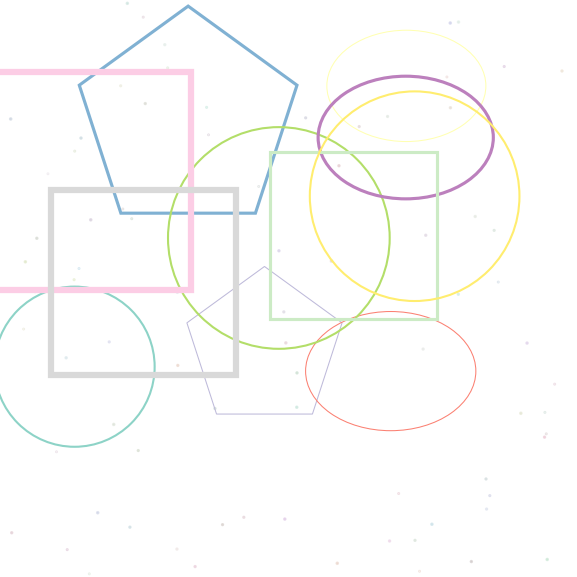[{"shape": "circle", "thickness": 1, "radius": 0.69, "center": [0.129, 0.364]}, {"shape": "oval", "thickness": 0.5, "radius": 0.69, "center": [0.704, 0.85]}, {"shape": "pentagon", "thickness": 0.5, "radius": 0.71, "center": [0.458, 0.396]}, {"shape": "oval", "thickness": 0.5, "radius": 0.74, "center": [0.677, 0.357]}, {"shape": "pentagon", "thickness": 1.5, "radius": 0.99, "center": [0.326, 0.79]}, {"shape": "circle", "thickness": 1, "radius": 0.96, "center": [0.483, 0.587]}, {"shape": "square", "thickness": 3, "radius": 0.94, "center": [0.141, 0.686]}, {"shape": "square", "thickness": 3, "radius": 0.8, "center": [0.248, 0.51]}, {"shape": "oval", "thickness": 1.5, "radius": 0.76, "center": [0.703, 0.761]}, {"shape": "square", "thickness": 1.5, "radius": 0.72, "center": [0.612, 0.592]}, {"shape": "circle", "thickness": 1, "radius": 0.91, "center": [0.718, 0.659]}]